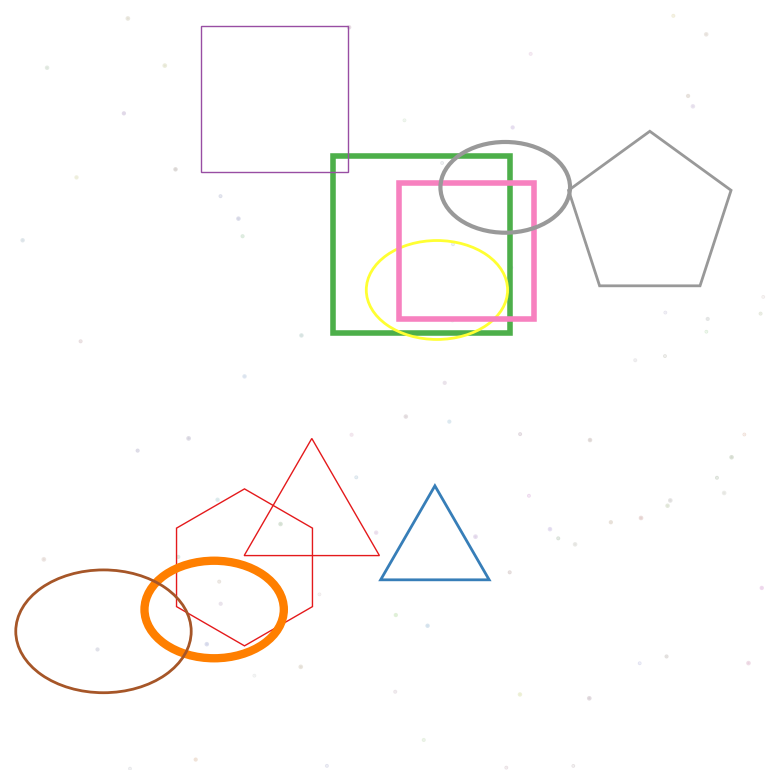[{"shape": "hexagon", "thickness": 0.5, "radius": 0.51, "center": [0.318, 0.263]}, {"shape": "triangle", "thickness": 0.5, "radius": 0.51, "center": [0.405, 0.329]}, {"shape": "triangle", "thickness": 1, "radius": 0.41, "center": [0.565, 0.288]}, {"shape": "square", "thickness": 2, "radius": 0.57, "center": [0.547, 0.682]}, {"shape": "square", "thickness": 0.5, "radius": 0.48, "center": [0.356, 0.871]}, {"shape": "oval", "thickness": 3, "radius": 0.45, "center": [0.278, 0.208]}, {"shape": "oval", "thickness": 1, "radius": 0.46, "center": [0.567, 0.623]}, {"shape": "oval", "thickness": 1, "radius": 0.57, "center": [0.134, 0.18]}, {"shape": "square", "thickness": 2, "radius": 0.44, "center": [0.606, 0.674]}, {"shape": "oval", "thickness": 1.5, "radius": 0.42, "center": [0.656, 0.757]}, {"shape": "pentagon", "thickness": 1, "radius": 0.55, "center": [0.844, 0.719]}]